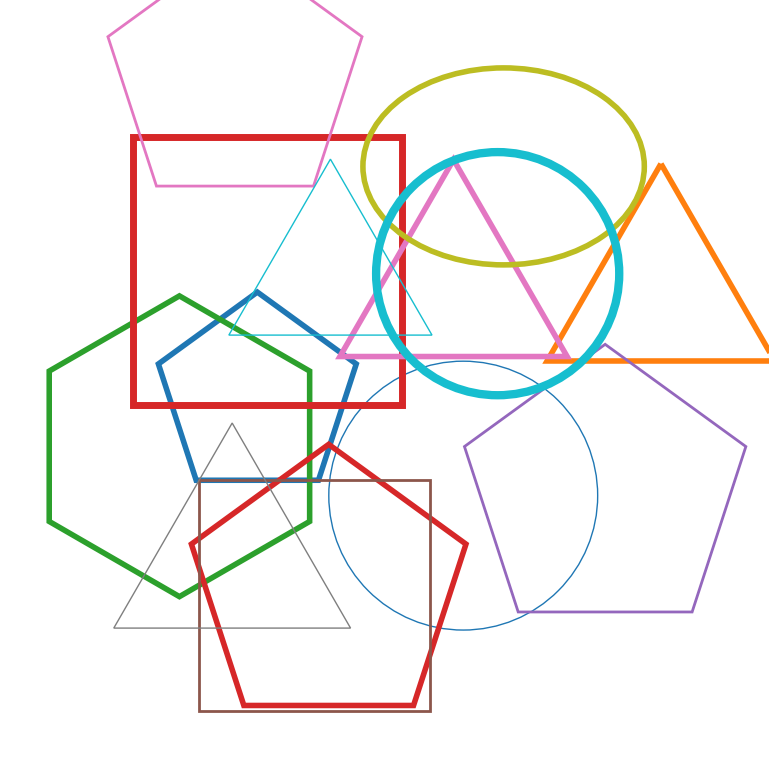[{"shape": "circle", "thickness": 0.5, "radius": 0.87, "center": [0.602, 0.356]}, {"shape": "pentagon", "thickness": 2, "radius": 0.68, "center": [0.334, 0.486]}, {"shape": "triangle", "thickness": 2, "radius": 0.85, "center": [0.858, 0.617]}, {"shape": "hexagon", "thickness": 2, "radius": 0.98, "center": [0.233, 0.42]}, {"shape": "square", "thickness": 2.5, "radius": 0.87, "center": [0.348, 0.648]}, {"shape": "pentagon", "thickness": 2, "radius": 0.94, "center": [0.427, 0.235]}, {"shape": "pentagon", "thickness": 1, "radius": 0.96, "center": [0.786, 0.361]}, {"shape": "square", "thickness": 1, "radius": 0.75, "center": [0.409, 0.226]}, {"shape": "pentagon", "thickness": 1, "radius": 0.87, "center": [0.305, 0.899]}, {"shape": "triangle", "thickness": 2, "radius": 0.85, "center": [0.589, 0.622]}, {"shape": "triangle", "thickness": 0.5, "radius": 0.89, "center": [0.302, 0.273]}, {"shape": "oval", "thickness": 2, "radius": 0.91, "center": [0.654, 0.784]}, {"shape": "circle", "thickness": 3, "radius": 0.79, "center": [0.646, 0.645]}, {"shape": "triangle", "thickness": 0.5, "radius": 0.76, "center": [0.429, 0.641]}]